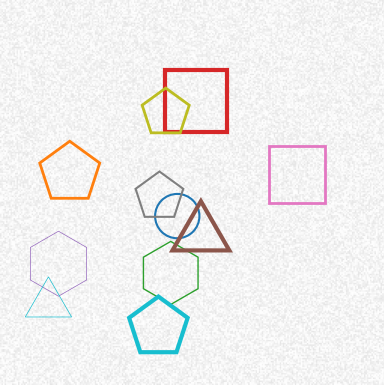[{"shape": "circle", "thickness": 1.5, "radius": 0.29, "center": [0.46, 0.439]}, {"shape": "pentagon", "thickness": 2, "radius": 0.41, "center": [0.181, 0.551]}, {"shape": "hexagon", "thickness": 1, "radius": 0.41, "center": [0.443, 0.291]}, {"shape": "square", "thickness": 3, "radius": 0.4, "center": [0.508, 0.738]}, {"shape": "hexagon", "thickness": 0.5, "radius": 0.42, "center": [0.152, 0.315]}, {"shape": "triangle", "thickness": 3, "radius": 0.43, "center": [0.522, 0.392]}, {"shape": "square", "thickness": 2, "radius": 0.37, "center": [0.771, 0.548]}, {"shape": "pentagon", "thickness": 1.5, "radius": 0.33, "center": [0.414, 0.489]}, {"shape": "pentagon", "thickness": 2, "radius": 0.32, "center": [0.43, 0.707]}, {"shape": "pentagon", "thickness": 3, "radius": 0.4, "center": [0.411, 0.15]}, {"shape": "triangle", "thickness": 0.5, "radius": 0.35, "center": [0.126, 0.211]}]